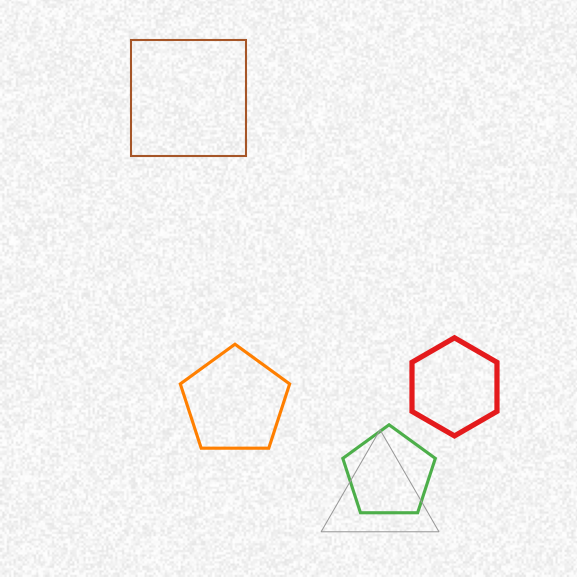[{"shape": "hexagon", "thickness": 2.5, "radius": 0.42, "center": [0.787, 0.329]}, {"shape": "pentagon", "thickness": 1.5, "radius": 0.42, "center": [0.674, 0.179]}, {"shape": "pentagon", "thickness": 1.5, "radius": 0.5, "center": [0.407, 0.304]}, {"shape": "square", "thickness": 1, "radius": 0.5, "center": [0.327, 0.829]}, {"shape": "triangle", "thickness": 0.5, "radius": 0.59, "center": [0.658, 0.137]}]